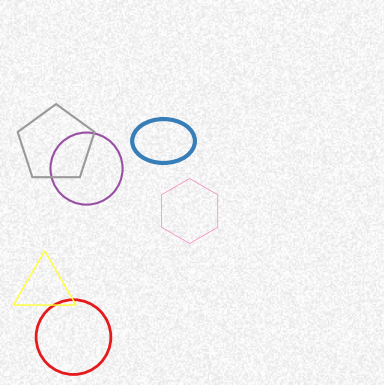[{"shape": "circle", "thickness": 2, "radius": 0.49, "center": [0.191, 0.124]}, {"shape": "oval", "thickness": 3, "radius": 0.41, "center": [0.425, 0.634]}, {"shape": "circle", "thickness": 1.5, "radius": 0.47, "center": [0.225, 0.562]}, {"shape": "triangle", "thickness": 1, "radius": 0.47, "center": [0.116, 0.255]}, {"shape": "hexagon", "thickness": 0.5, "radius": 0.42, "center": [0.493, 0.452]}, {"shape": "pentagon", "thickness": 1.5, "radius": 0.52, "center": [0.146, 0.625]}]